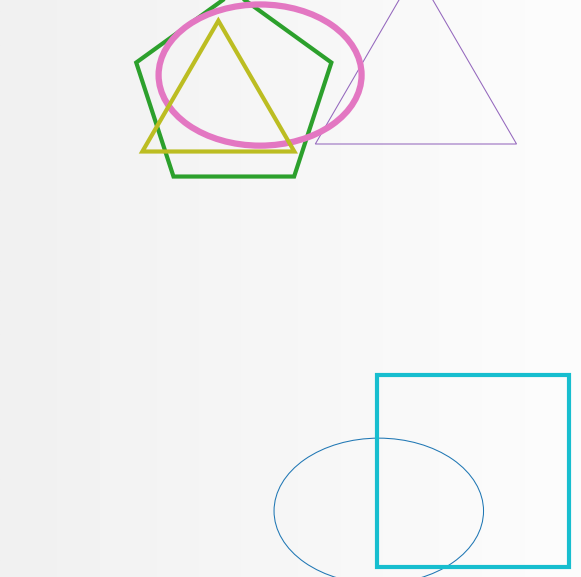[{"shape": "oval", "thickness": 0.5, "radius": 0.9, "center": [0.652, 0.114]}, {"shape": "pentagon", "thickness": 2, "radius": 0.88, "center": [0.402, 0.836]}, {"shape": "triangle", "thickness": 0.5, "radius": 1.0, "center": [0.716, 0.85]}, {"shape": "oval", "thickness": 3, "radius": 0.87, "center": [0.447, 0.869]}, {"shape": "triangle", "thickness": 2, "radius": 0.75, "center": [0.376, 0.812]}, {"shape": "square", "thickness": 2, "radius": 0.83, "center": [0.813, 0.184]}]